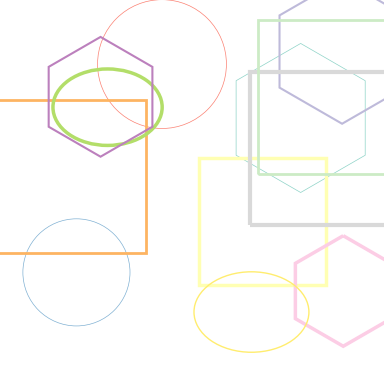[{"shape": "hexagon", "thickness": 0.5, "radius": 0.97, "center": [0.781, 0.694]}, {"shape": "square", "thickness": 2.5, "radius": 0.82, "center": [0.681, 0.425]}, {"shape": "hexagon", "thickness": 1.5, "radius": 0.94, "center": [0.889, 0.866]}, {"shape": "circle", "thickness": 0.5, "radius": 0.84, "center": [0.421, 0.834]}, {"shape": "circle", "thickness": 0.5, "radius": 0.7, "center": [0.199, 0.293]}, {"shape": "square", "thickness": 2, "radius": 1.0, "center": [0.179, 0.542]}, {"shape": "oval", "thickness": 2.5, "radius": 0.71, "center": [0.279, 0.722]}, {"shape": "hexagon", "thickness": 2.5, "radius": 0.72, "center": [0.892, 0.244]}, {"shape": "square", "thickness": 3, "radius": 0.99, "center": [0.848, 0.615]}, {"shape": "hexagon", "thickness": 1.5, "radius": 0.78, "center": [0.261, 0.749]}, {"shape": "square", "thickness": 2, "radius": 1.0, "center": [0.87, 0.748]}, {"shape": "oval", "thickness": 1, "radius": 0.75, "center": [0.653, 0.19]}]